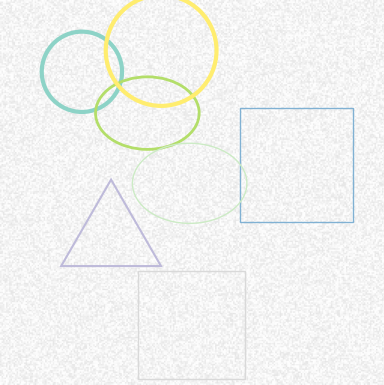[{"shape": "circle", "thickness": 3, "radius": 0.52, "center": [0.213, 0.814]}, {"shape": "triangle", "thickness": 1.5, "radius": 0.75, "center": [0.289, 0.384]}, {"shape": "square", "thickness": 1, "radius": 0.74, "center": [0.77, 0.571]}, {"shape": "oval", "thickness": 2, "radius": 0.67, "center": [0.383, 0.706]}, {"shape": "square", "thickness": 1, "radius": 0.7, "center": [0.497, 0.156]}, {"shape": "oval", "thickness": 1, "radius": 0.74, "center": [0.493, 0.524]}, {"shape": "circle", "thickness": 3, "radius": 0.72, "center": [0.419, 0.869]}]